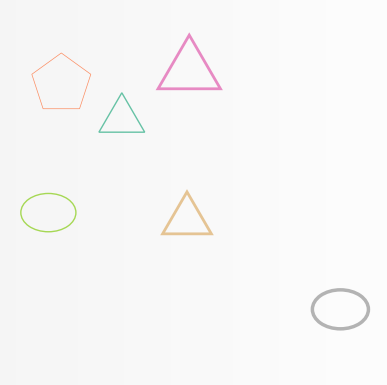[{"shape": "triangle", "thickness": 1, "radius": 0.34, "center": [0.314, 0.691]}, {"shape": "pentagon", "thickness": 0.5, "radius": 0.4, "center": [0.158, 0.782]}, {"shape": "triangle", "thickness": 2, "radius": 0.46, "center": [0.488, 0.816]}, {"shape": "oval", "thickness": 1, "radius": 0.36, "center": [0.125, 0.448]}, {"shape": "triangle", "thickness": 2, "radius": 0.36, "center": [0.483, 0.429]}, {"shape": "oval", "thickness": 2.5, "radius": 0.36, "center": [0.878, 0.197]}]